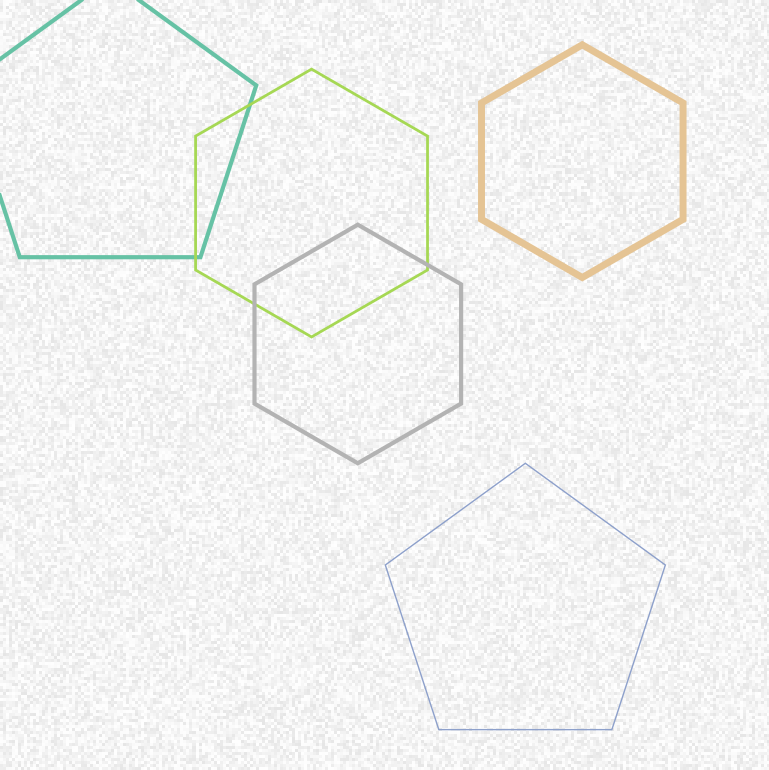[{"shape": "pentagon", "thickness": 1.5, "radius": 1.0, "center": [0.143, 0.827]}, {"shape": "pentagon", "thickness": 0.5, "radius": 0.96, "center": [0.682, 0.207]}, {"shape": "hexagon", "thickness": 1, "radius": 0.87, "center": [0.405, 0.736]}, {"shape": "hexagon", "thickness": 2.5, "radius": 0.76, "center": [0.756, 0.791]}, {"shape": "hexagon", "thickness": 1.5, "radius": 0.77, "center": [0.465, 0.553]}]